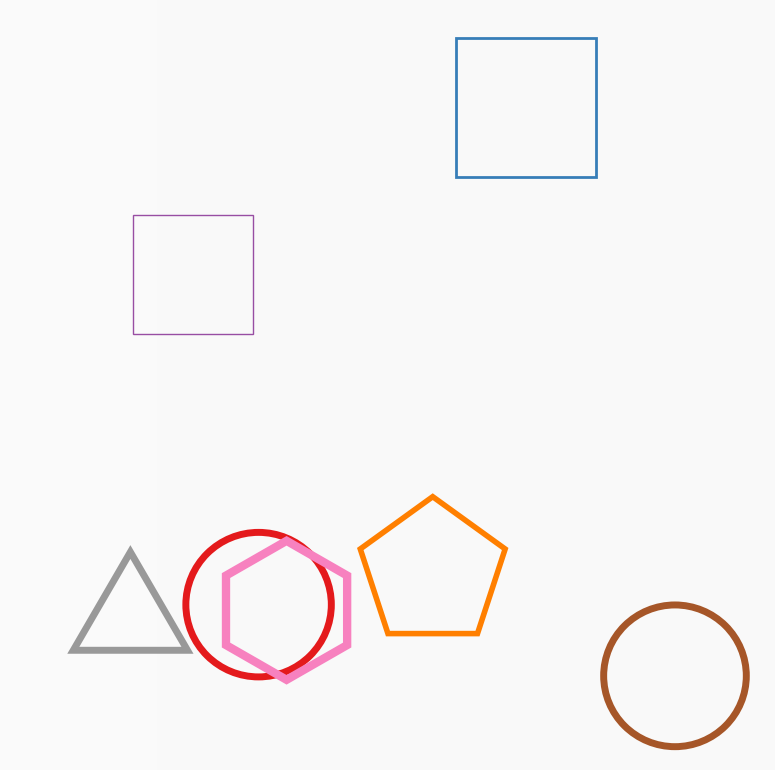[{"shape": "circle", "thickness": 2.5, "radius": 0.47, "center": [0.334, 0.215]}, {"shape": "square", "thickness": 1, "radius": 0.45, "center": [0.679, 0.86]}, {"shape": "square", "thickness": 0.5, "radius": 0.39, "center": [0.249, 0.644]}, {"shape": "pentagon", "thickness": 2, "radius": 0.49, "center": [0.558, 0.257]}, {"shape": "circle", "thickness": 2.5, "radius": 0.46, "center": [0.871, 0.122]}, {"shape": "hexagon", "thickness": 3, "radius": 0.45, "center": [0.37, 0.207]}, {"shape": "triangle", "thickness": 2.5, "radius": 0.43, "center": [0.168, 0.198]}]